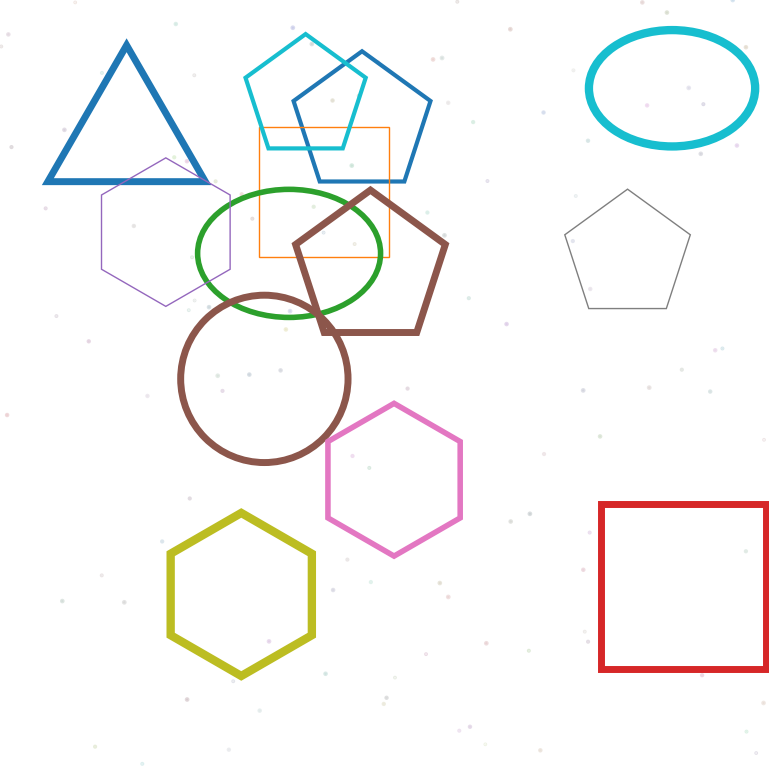[{"shape": "pentagon", "thickness": 1.5, "radius": 0.47, "center": [0.47, 0.84]}, {"shape": "triangle", "thickness": 2.5, "radius": 0.59, "center": [0.164, 0.823]}, {"shape": "square", "thickness": 0.5, "radius": 0.42, "center": [0.421, 0.751]}, {"shape": "oval", "thickness": 2, "radius": 0.59, "center": [0.375, 0.671]}, {"shape": "square", "thickness": 2.5, "radius": 0.53, "center": [0.888, 0.238]}, {"shape": "hexagon", "thickness": 0.5, "radius": 0.48, "center": [0.215, 0.699]}, {"shape": "pentagon", "thickness": 2.5, "radius": 0.51, "center": [0.481, 0.651]}, {"shape": "circle", "thickness": 2.5, "radius": 0.54, "center": [0.343, 0.508]}, {"shape": "hexagon", "thickness": 2, "radius": 0.5, "center": [0.512, 0.377]}, {"shape": "pentagon", "thickness": 0.5, "radius": 0.43, "center": [0.815, 0.669]}, {"shape": "hexagon", "thickness": 3, "radius": 0.53, "center": [0.313, 0.228]}, {"shape": "pentagon", "thickness": 1.5, "radius": 0.41, "center": [0.397, 0.874]}, {"shape": "oval", "thickness": 3, "radius": 0.54, "center": [0.873, 0.885]}]